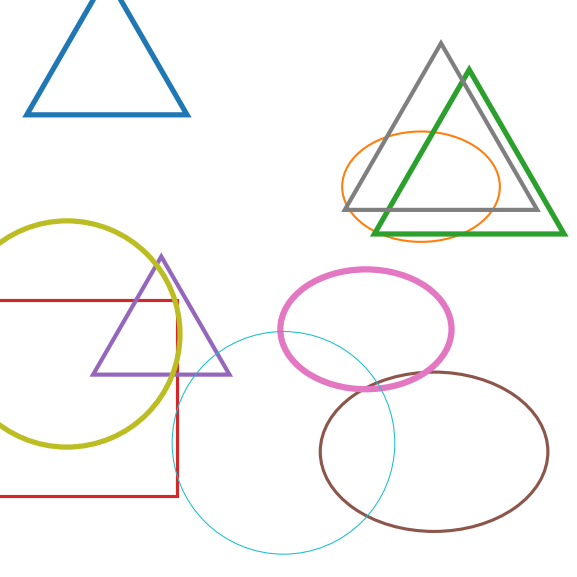[{"shape": "triangle", "thickness": 2.5, "radius": 0.8, "center": [0.185, 0.88]}, {"shape": "oval", "thickness": 1, "radius": 0.68, "center": [0.729, 0.676]}, {"shape": "triangle", "thickness": 2.5, "radius": 0.95, "center": [0.813, 0.689]}, {"shape": "square", "thickness": 1.5, "radius": 0.85, "center": [0.137, 0.31]}, {"shape": "triangle", "thickness": 2, "radius": 0.68, "center": [0.279, 0.419]}, {"shape": "oval", "thickness": 1.5, "radius": 0.99, "center": [0.752, 0.217]}, {"shape": "oval", "thickness": 3, "radius": 0.74, "center": [0.634, 0.429]}, {"shape": "triangle", "thickness": 2, "radius": 0.96, "center": [0.764, 0.732]}, {"shape": "circle", "thickness": 2.5, "radius": 0.98, "center": [0.116, 0.421]}, {"shape": "circle", "thickness": 0.5, "radius": 0.96, "center": [0.491, 0.232]}]